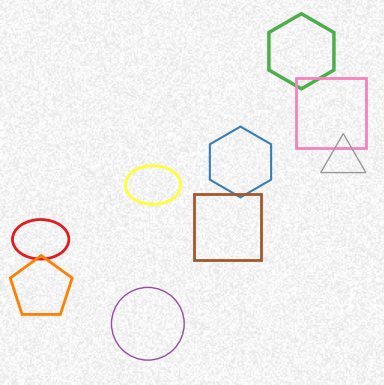[{"shape": "oval", "thickness": 2, "radius": 0.37, "center": [0.106, 0.378]}, {"shape": "hexagon", "thickness": 1.5, "radius": 0.46, "center": [0.625, 0.579]}, {"shape": "hexagon", "thickness": 2.5, "radius": 0.49, "center": [0.783, 0.867]}, {"shape": "circle", "thickness": 1, "radius": 0.47, "center": [0.384, 0.159]}, {"shape": "pentagon", "thickness": 2, "radius": 0.42, "center": [0.107, 0.252]}, {"shape": "oval", "thickness": 2, "radius": 0.36, "center": [0.398, 0.519]}, {"shape": "square", "thickness": 2, "radius": 0.43, "center": [0.591, 0.411]}, {"shape": "square", "thickness": 2, "radius": 0.46, "center": [0.859, 0.707]}, {"shape": "triangle", "thickness": 1, "radius": 0.34, "center": [0.892, 0.586]}]